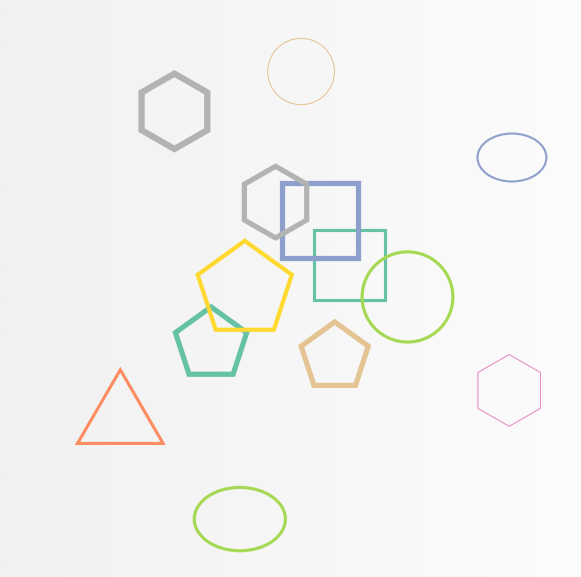[{"shape": "square", "thickness": 1.5, "radius": 0.31, "center": [0.601, 0.54]}, {"shape": "pentagon", "thickness": 2.5, "radius": 0.32, "center": [0.363, 0.403]}, {"shape": "triangle", "thickness": 1.5, "radius": 0.43, "center": [0.207, 0.274]}, {"shape": "square", "thickness": 2.5, "radius": 0.32, "center": [0.551, 0.618]}, {"shape": "oval", "thickness": 1, "radius": 0.3, "center": [0.881, 0.726]}, {"shape": "hexagon", "thickness": 0.5, "radius": 0.31, "center": [0.876, 0.323]}, {"shape": "circle", "thickness": 1.5, "radius": 0.39, "center": [0.701, 0.485]}, {"shape": "oval", "thickness": 1.5, "radius": 0.39, "center": [0.413, 0.1]}, {"shape": "pentagon", "thickness": 2, "radius": 0.43, "center": [0.421, 0.497]}, {"shape": "circle", "thickness": 0.5, "radius": 0.29, "center": [0.518, 0.875]}, {"shape": "pentagon", "thickness": 2.5, "radius": 0.3, "center": [0.576, 0.381]}, {"shape": "hexagon", "thickness": 3, "radius": 0.33, "center": [0.3, 0.806]}, {"shape": "hexagon", "thickness": 2.5, "radius": 0.31, "center": [0.474, 0.649]}]